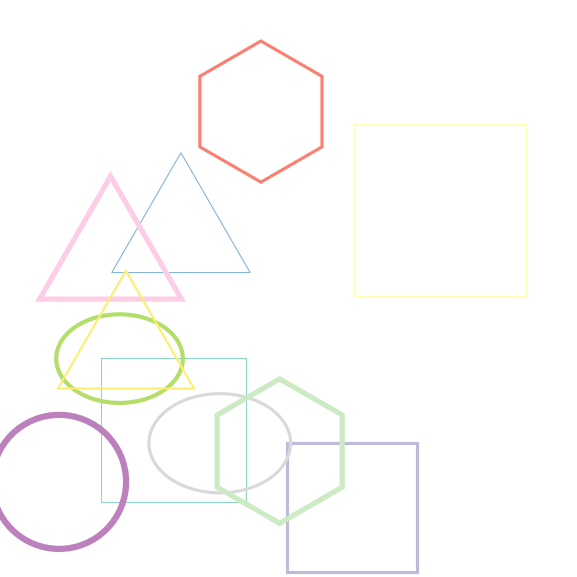[{"shape": "square", "thickness": 0.5, "radius": 0.63, "center": [0.301, 0.255]}, {"shape": "square", "thickness": 0.5, "radius": 0.75, "center": [0.762, 0.635]}, {"shape": "square", "thickness": 1.5, "radius": 0.56, "center": [0.609, 0.12]}, {"shape": "hexagon", "thickness": 1.5, "radius": 0.61, "center": [0.452, 0.806]}, {"shape": "triangle", "thickness": 0.5, "radius": 0.69, "center": [0.313, 0.596]}, {"shape": "oval", "thickness": 2, "radius": 0.55, "center": [0.207, 0.378]}, {"shape": "triangle", "thickness": 2.5, "radius": 0.71, "center": [0.191, 0.552]}, {"shape": "oval", "thickness": 1.5, "radius": 0.61, "center": [0.381, 0.232]}, {"shape": "circle", "thickness": 3, "radius": 0.58, "center": [0.102, 0.165]}, {"shape": "hexagon", "thickness": 2.5, "radius": 0.63, "center": [0.484, 0.218]}, {"shape": "triangle", "thickness": 1, "radius": 0.68, "center": [0.218, 0.394]}]